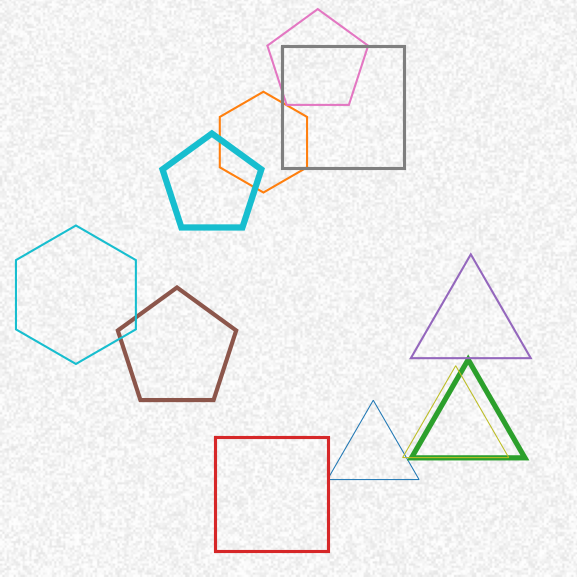[{"shape": "triangle", "thickness": 0.5, "radius": 0.46, "center": [0.646, 0.215]}, {"shape": "hexagon", "thickness": 1, "radius": 0.44, "center": [0.456, 0.753]}, {"shape": "triangle", "thickness": 2.5, "radius": 0.57, "center": [0.811, 0.263]}, {"shape": "square", "thickness": 1.5, "radius": 0.49, "center": [0.47, 0.143]}, {"shape": "triangle", "thickness": 1, "radius": 0.6, "center": [0.815, 0.439]}, {"shape": "pentagon", "thickness": 2, "radius": 0.54, "center": [0.306, 0.394]}, {"shape": "pentagon", "thickness": 1, "radius": 0.46, "center": [0.55, 0.892]}, {"shape": "square", "thickness": 1.5, "radius": 0.53, "center": [0.594, 0.814]}, {"shape": "triangle", "thickness": 0.5, "radius": 0.53, "center": [0.789, 0.26]}, {"shape": "hexagon", "thickness": 1, "radius": 0.6, "center": [0.131, 0.489]}, {"shape": "pentagon", "thickness": 3, "radius": 0.45, "center": [0.367, 0.678]}]